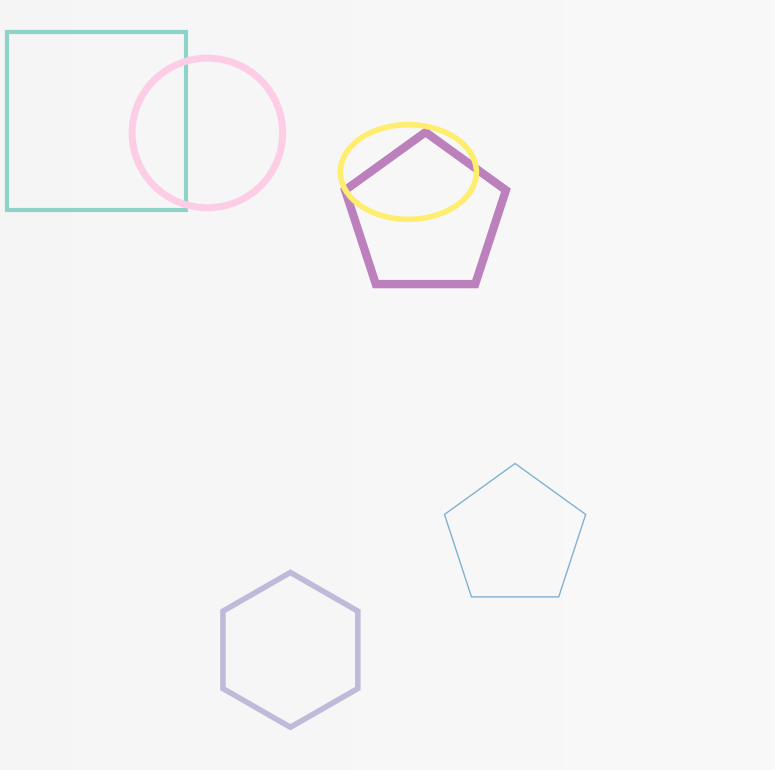[{"shape": "square", "thickness": 1.5, "radius": 0.58, "center": [0.125, 0.843]}, {"shape": "hexagon", "thickness": 2, "radius": 0.5, "center": [0.375, 0.156]}, {"shape": "pentagon", "thickness": 0.5, "radius": 0.48, "center": [0.665, 0.302]}, {"shape": "circle", "thickness": 2.5, "radius": 0.49, "center": [0.268, 0.827]}, {"shape": "pentagon", "thickness": 3, "radius": 0.55, "center": [0.549, 0.719]}, {"shape": "oval", "thickness": 2, "radius": 0.44, "center": [0.527, 0.777]}]